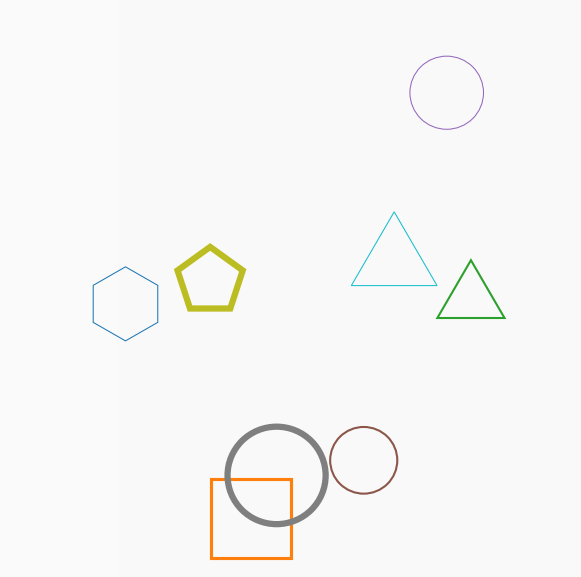[{"shape": "hexagon", "thickness": 0.5, "radius": 0.32, "center": [0.216, 0.473]}, {"shape": "square", "thickness": 1.5, "radius": 0.34, "center": [0.432, 0.101]}, {"shape": "triangle", "thickness": 1, "radius": 0.33, "center": [0.81, 0.482]}, {"shape": "circle", "thickness": 0.5, "radius": 0.32, "center": [0.769, 0.839]}, {"shape": "circle", "thickness": 1, "radius": 0.29, "center": [0.626, 0.202]}, {"shape": "circle", "thickness": 3, "radius": 0.42, "center": [0.476, 0.176]}, {"shape": "pentagon", "thickness": 3, "radius": 0.29, "center": [0.362, 0.513]}, {"shape": "triangle", "thickness": 0.5, "radius": 0.43, "center": [0.678, 0.547]}]